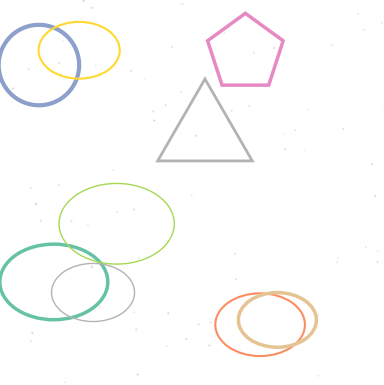[{"shape": "oval", "thickness": 2.5, "radius": 0.7, "center": [0.14, 0.268]}, {"shape": "oval", "thickness": 1.5, "radius": 0.58, "center": [0.676, 0.157]}, {"shape": "circle", "thickness": 3, "radius": 0.52, "center": [0.101, 0.831]}, {"shape": "pentagon", "thickness": 2.5, "radius": 0.52, "center": [0.637, 0.862]}, {"shape": "oval", "thickness": 1, "radius": 0.75, "center": [0.303, 0.419]}, {"shape": "oval", "thickness": 1.5, "radius": 0.53, "center": [0.206, 0.869]}, {"shape": "oval", "thickness": 2.5, "radius": 0.51, "center": [0.72, 0.169]}, {"shape": "oval", "thickness": 1, "radius": 0.54, "center": [0.242, 0.24]}, {"shape": "triangle", "thickness": 2, "radius": 0.71, "center": [0.532, 0.653]}]